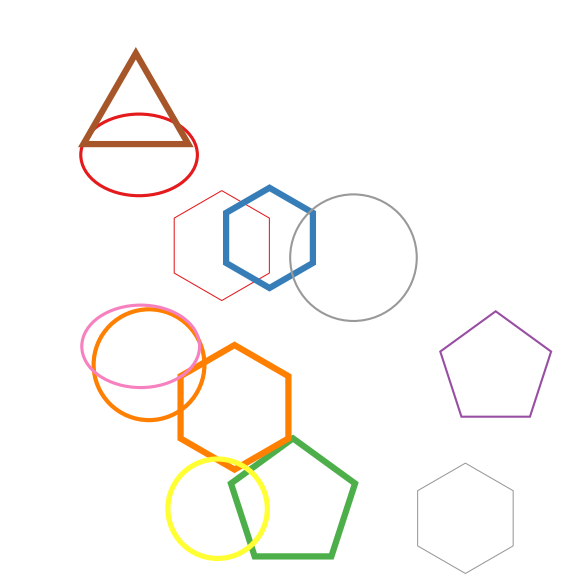[{"shape": "oval", "thickness": 1.5, "radius": 0.5, "center": [0.241, 0.731]}, {"shape": "hexagon", "thickness": 0.5, "radius": 0.48, "center": [0.384, 0.574]}, {"shape": "hexagon", "thickness": 3, "radius": 0.43, "center": [0.467, 0.587]}, {"shape": "pentagon", "thickness": 3, "radius": 0.56, "center": [0.507, 0.127]}, {"shape": "pentagon", "thickness": 1, "radius": 0.5, "center": [0.858, 0.359]}, {"shape": "circle", "thickness": 2, "radius": 0.48, "center": [0.258, 0.368]}, {"shape": "hexagon", "thickness": 3, "radius": 0.54, "center": [0.406, 0.294]}, {"shape": "circle", "thickness": 2.5, "radius": 0.43, "center": [0.377, 0.118]}, {"shape": "triangle", "thickness": 3, "radius": 0.52, "center": [0.235, 0.802]}, {"shape": "oval", "thickness": 1.5, "radius": 0.51, "center": [0.244, 0.399]}, {"shape": "hexagon", "thickness": 0.5, "radius": 0.48, "center": [0.806, 0.102]}, {"shape": "circle", "thickness": 1, "radius": 0.55, "center": [0.612, 0.553]}]